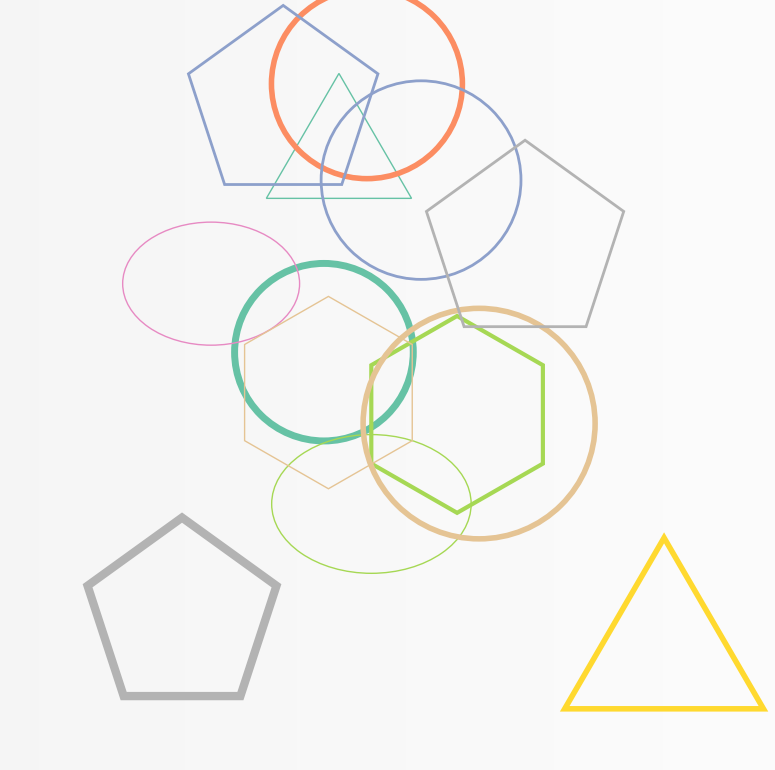[{"shape": "triangle", "thickness": 0.5, "radius": 0.54, "center": [0.437, 0.796]}, {"shape": "circle", "thickness": 2.5, "radius": 0.58, "center": [0.418, 0.543]}, {"shape": "circle", "thickness": 2, "radius": 0.62, "center": [0.473, 0.891]}, {"shape": "circle", "thickness": 1, "radius": 0.64, "center": [0.543, 0.766]}, {"shape": "pentagon", "thickness": 1, "radius": 0.64, "center": [0.365, 0.864]}, {"shape": "oval", "thickness": 0.5, "radius": 0.57, "center": [0.272, 0.632]}, {"shape": "hexagon", "thickness": 1.5, "radius": 0.64, "center": [0.59, 0.462]}, {"shape": "oval", "thickness": 0.5, "radius": 0.64, "center": [0.479, 0.346]}, {"shape": "triangle", "thickness": 2, "radius": 0.74, "center": [0.857, 0.153]}, {"shape": "hexagon", "thickness": 0.5, "radius": 0.62, "center": [0.424, 0.49]}, {"shape": "circle", "thickness": 2, "radius": 0.75, "center": [0.618, 0.45]}, {"shape": "pentagon", "thickness": 1, "radius": 0.67, "center": [0.678, 0.684]}, {"shape": "pentagon", "thickness": 3, "radius": 0.64, "center": [0.235, 0.2]}]